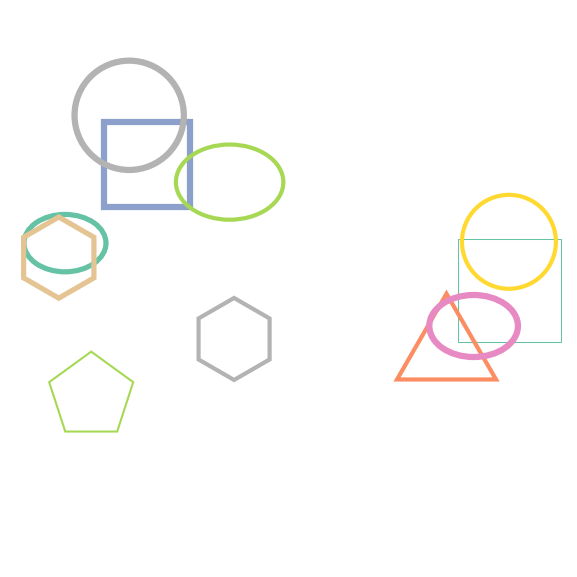[{"shape": "square", "thickness": 0.5, "radius": 0.45, "center": [0.883, 0.496]}, {"shape": "oval", "thickness": 2.5, "radius": 0.35, "center": [0.113, 0.578]}, {"shape": "triangle", "thickness": 2, "radius": 0.5, "center": [0.773, 0.392]}, {"shape": "square", "thickness": 3, "radius": 0.37, "center": [0.255, 0.715]}, {"shape": "oval", "thickness": 3, "radius": 0.38, "center": [0.82, 0.435]}, {"shape": "oval", "thickness": 2, "radius": 0.47, "center": [0.398, 0.684]}, {"shape": "pentagon", "thickness": 1, "radius": 0.38, "center": [0.158, 0.314]}, {"shape": "circle", "thickness": 2, "radius": 0.41, "center": [0.881, 0.58]}, {"shape": "hexagon", "thickness": 2.5, "radius": 0.35, "center": [0.102, 0.553]}, {"shape": "hexagon", "thickness": 2, "radius": 0.36, "center": [0.405, 0.412]}, {"shape": "circle", "thickness": 3, "radius": 0.47, "center": [0.224, 0.799]}]